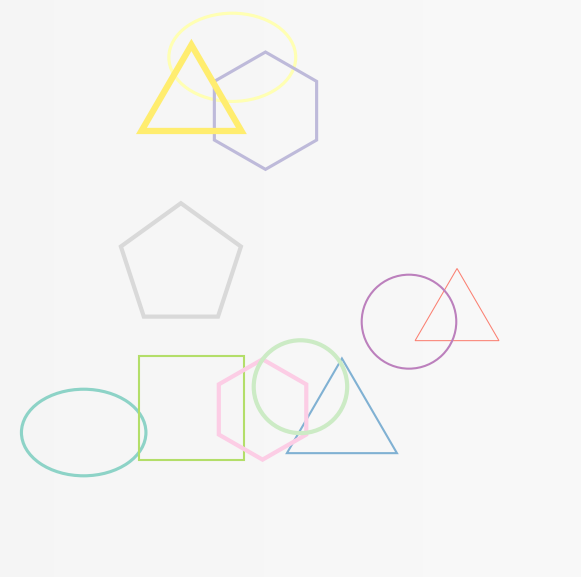[{"shape": "oval", "thickness": 1.5, "radius": 0.54, "center": [0.144, 0.25]}, {"shape": "oval", "thickness": 1.5, "radius": 0.55, "center": [0.4, 0.9]}, {"shape": "hexagon", "thickness": 1.5, "radius": 0.51, "center": [0.457, 0.807]}, {"shape": "triangle", "thickness": 0.5, "radius": 0.42, "center": [0.786, 0.451]}, {"shape": "triangle", "thickness": 1, "radius": 0.55, "center": [0.588, 0.269]}, {"shape": "square", "thickness": 1, "radius": 0.45, "center": [0.33, 0.293]}, {"shape": "hexagon", "thickness": 2, "radius": 0.43, "center": [0.452, 0.29]}, {"shape": "pentagon", "thickness": 2, "radius": 0.54, "center": [0.311, 0.539]}, {"shape": "circle", "thickness": 1, "radius": 0.41, "center": [0.704, 0.442]}, {"shape": "circle", "thickness": 2, "radius": 0.4, "center": [0.517, 0.33]}, {"shape": "triangle", "thickness": 3, "radius": 0.5, "center": [0.329, 0.822]}]